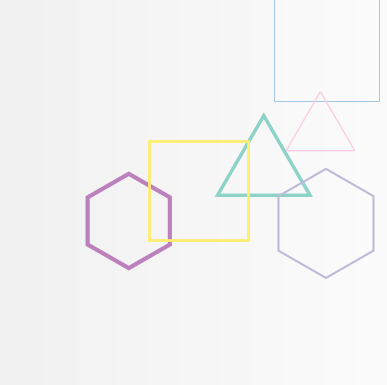[{"shape": "triangle", "thickness": 2.5, "radius": 0.69, "center": [0.681, 0.562]}, {"shape": "hexagon", "thickness": 1.5, "radius": 0.71, "center": [0.841, 0.42]}, {"shape": "square", "thickness": 0.5, "radius": 0.68, "center": [0.843, 0.874]}, {"shape": "triangle", "thickness": 1, "radius": 0.51, "center": [0.827, 0.66]}, {"shape": "hexagon", "thickness": 3, "radius": 0.61, "center": [0.332, 0.426]}, {"shape": "square", "thickness": 2, "radius": 0.64, "center": [0.513, 0.505]}]